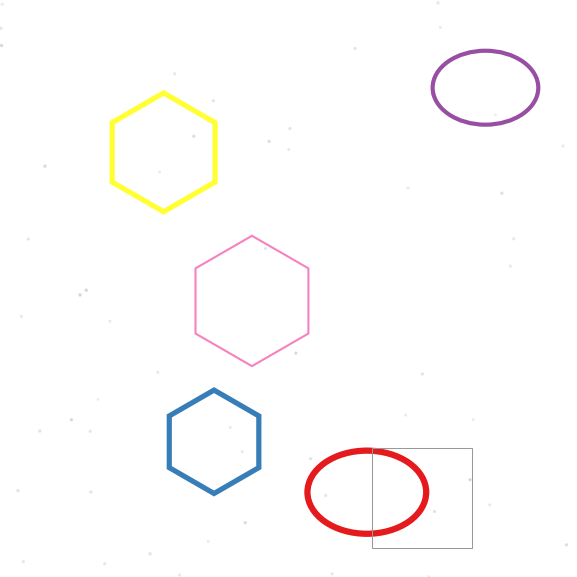[{"shape": "oval", "thickness": 3, "radius": 0.51, "center": [0.635, 0.147]}, {"shape": "hexagon", "thickness": 2.5, "radius": 0.45, "center": [0.371, 0.234]}, {"shape": "oval", "thickness": 2, "radius": 0.46, "center": [0.841, 0.847]}, {"shape": "hexagon", "thickness": 2.5, "radius": 0.51, "center": [0.283, 0.735]}, {"shape": "hexagon", "thickness": 1, "radius": 0.56, "center": [0.436, 0.478]}, {"shape": "square", "thickness": 0.5, "radius": 0.43, "center": [0.731, 0.136]}]